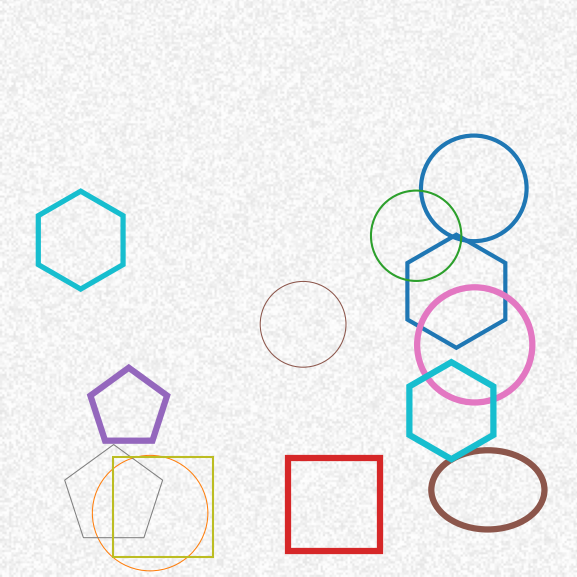[{"shape": "circle", "thickness": 2, "radius": 0.46, "center": [0.82, 0.673]}, {"shape": "hexagon", "thickness": 2, "radius": 0.49, "center": [0.79, 0.495]}, {"shape": "circle", "thickness": 0.5, "radius": 0.5, "center": [0.26, 0.111]}, {"shape": "circle", "thickness": 1, "radius": 0.39, "center": [0.721, 0.591]}, {"shape": "square", "thickness": 3, "radius": 0.4, "center": [0.578, 0.125]}, {"shape": "pentagon", "thickness": 3, "radius": 0.35, "center": [0.223, 0.293]}, {"shape": "circle", "thickness": 0.5, "radius": 0.37, "center": [0.525, 0.438]}, {"shape": "oval", "thickness": 3, "radius": 0.49, "center": [0.845, 0.151]}, {"shape": "circle", "thickness": 3, "radius": 0.5, "center": [0.822, 0.402]}, {"shape": "pentagon", "thickness": 0.5, "radius": 0.45, "center": [0.197, 0.14]}, {"shape": "square", "thickness": 1, "radius": 0.43, "center": [0.282, 0.121]}, {"shape": "hexagon", "thickness": 2.5, "radius": 0.42, "center": [0.14, 0.583]}, {"shape": "hexagon", "thickness": 3, "radius": 0.42, "center": [0.782, 0.288]}]